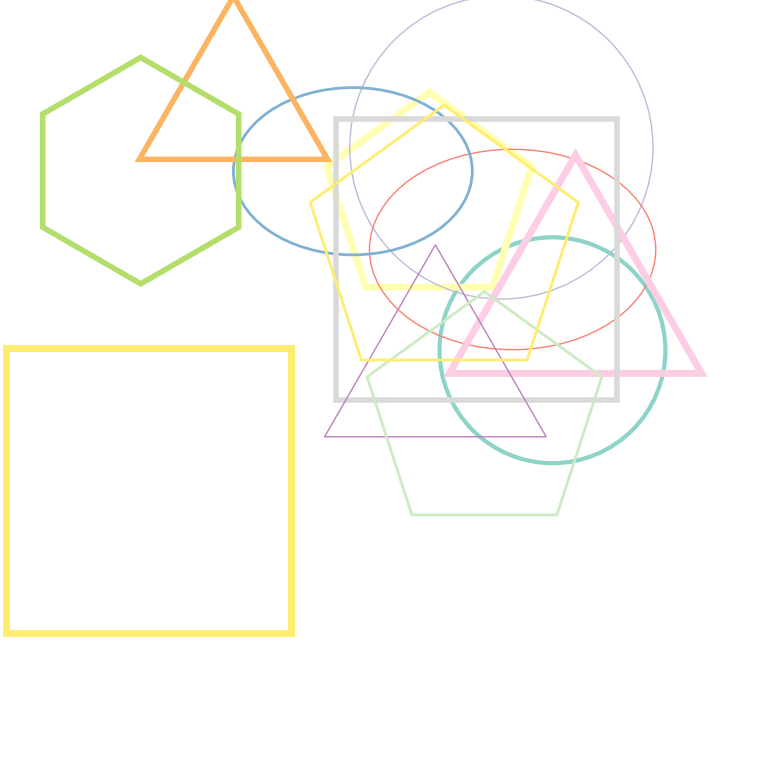[{"shape": "circle", "thickness": 1.5, "radius": 0.73, "center": [0.717, 0.545]}, {"shape": "pentagon", "thickness": 2.5, "radius": 0.7, "center": [0.557, 0.74]}, {"shape": "circle", "thickness": 0.5, "radius": 0.98, "center": [0.651, 0.809]}, {"shape": "oval", "thickness": 0.5, "radius": 0.93, "center": [0.666, 0.676]}, {"shape": "oval", "thickness": 1, "radius": 0.78, "center": [0.458, 0.778]}, {"shape": "triangle", "thickness": 2, "radius": 0.71, "center": [0.303, 0.864]}, {"shape": "hexagon", "thickness": 2, "radius": 0.73, "center": [0.183, 0.778]}, {"shape": "triangle", "thickness": 2.5, "radius": 0.95, "center": [0.747, 0.61]}, {"shape": "square", "thickness": 2, "radius": 0.91, "center": [0.619, 0.663]}, {"shape": "triangle", "thickness": 0.5, "radius": 0.83, "center": [0.565, 0.516]}, {"shape": "pentagon", "thickness": 1, "radius": 0.8, "center": [0.629, 0.461]}, {"shape": "square", "thickness": 2.5, "radius": 0.92, "center": [0.193, 0.363]}, {"shape": "pentagon", "thickness": 1, "radius": 0.92, "center": [0.577, 0.681]}]